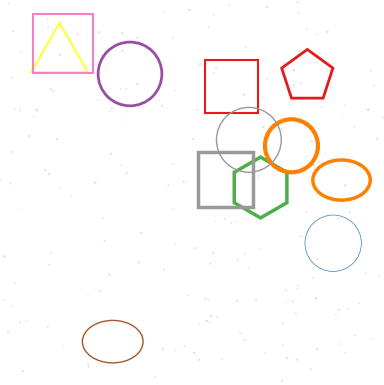[{"shape": "pentagon", "thickness": 2, "radius": 0.35, "center": [0.798, 0.802]}, {"shape": "square", "thickness": 1.5, "radius": 0.34, "center": [0.601, 0.776]}, {"shape": "circle", "thickness": 0.5, "radius": 0.37, "center": [0.865, 0.368]}, {"shape": "hexagon", "thickness": 2.5, "radius": 0.39, "center": [0.677, 0.513]}, {"shape": "circle", "thickness": 2, "radius": 0.41, "center": [0.338, 0.808]}, {"shape": "circle", "thickness": 3, "radius": 0.34, "center": [0.757, 0.621]}, {"shape": "oval", "thickness": 2.5, "radius": 0.37, "center": [0.887, 0.532]}, {"shape": "triangle", "thickness": 1.5, "radius": 0.43, "center": [0.155, 0.855]}, {"shape": "oval", "thickness": 1, "radius": 0.39, "center": [0.293, 0.113]}, {"shape": "square", "thickness": 1.5, "radius": 0.38, "center": [0.163, 0.887]}, {"shape": "square", "thickness": 2.5, "radius": 0.36, "center": [0.585, 0.533]}, {"shape": "circle", "thickness": 1, "radius": 0.42, "center": [0.646, 0.637]}]